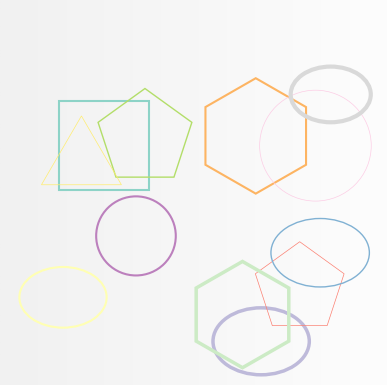[{"shape": "square", "thickness": 1.5, "radius": 0.58, "center": [0.269, 0.621]}, {"shape": "oval", "thickness": 1.5, "radius": 0.56, "center": [0.163, 0.228]}, {"shape": "oval", "thickness": 2.5, "radius": 0.62, "center": [0.674, 0.113]}, {"shape": "pentagon", "thickness": 0.5, "radius": 0.6, "center": [0.773, 0.252]}, {"shape": "oval", "thickness": 1, "radius": 0.64, "center": [0.826, 0.344]}, {"shape": "hexagon", "thickness": 1.5, "radius": 0.75, "center": [0.66, 0.647]}, {"shape": "pentagon", "thickness": 1, "radius": 0.64, "center": [0.374, 0.643]}, {"shape": "circle", "thickness": 0.5, "radius": 0.72, "center": [0.814, 0.622]}, {"shape": "oval", "thickness": 3, "radius": 0.52, "center": [0.853, 0.755]}, {"shape": "circle", "thickness": 1.5, "radius": 0.51, "center": [0.351, 0.387]}, {"shape": "hexagon", "thickness": 2.5, "radius": 0.69, "center": [0.626, 0.183]}, {"shape": "triangle", "thickness": 0.5, "radius": 0.6, "center": [0.21, 0.58]}]